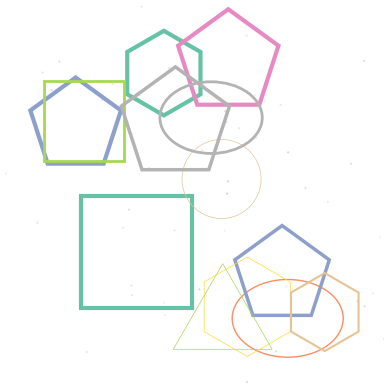[{"shape": "hexagon", "thickness": 3, "radius": 0.55, "center": [0.426, 0.81]}, {"shape": "square", "thickness": 3, "radius": 0.72, "center": [0.355, 0.346]}, {"shape": "oval", "thickness": 1, "radius": 0.72, "center": [0.747, 0.173]}, {"shape": "pentagon", "thickness": 2.5, "radius": 0.64, "center": [0.733, 0.285]}, {"shape": "pentagon", "thickness": 3, "radius": 0.62, "center": [0.197, 0.675]}, {"shape": "pentagon", "thickness": 3, "radius": 0.69, "center": [0.593, 0.839]}, {"shape": "triangle", "thickness": 0.5, "radius": 0.74, "center": [0.578, 0.167]}, {"shape": "square", "thickness": 2, "radius": 0.52, "center": [0.218, 0.685]}, {"shape": "hexagon", "thickness": 0.5, "radius": 0.65, "center": [0.642, 0.203]}, {"shape": "hexagon", "thickness": 1.5, "radius": 0.51, "center": [0.844, 0.189]}, {"shape": "circle", "thickness": 0.5, "radius": 0.51, "center": [0.575, 0.535]}, {"shape": "oval", "thickness": 2, "radius": 0.66, "center": [0.548, 0.694]}, {"shape": "pentagon", "thickness": 2.5, "radius": 0.74, "center": [0.456, 0.679]}]